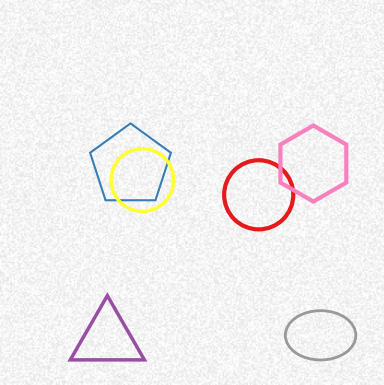[{"shape": "circle", "thickness": 3, "radius": 0.45, "center": [0.672, 0.494]}, {"shape": "pentagon", "thickness": 1.5, "radius": 0.55, "center": [0.339, 0.569]}, {"shape": "triangle", "thickness": 2.5, "radius": 0.56, "center": [0.279, 0.121]}, {"shape": "circle", "thickness": 2.5, "radius": 0.41, "center": [0.37, 0.532]}, {"shape": "hexagon", "thickness": 3, "radius": 0.49, "center": [0.814, 0.575]}, {"shape": "oval", "thickness": 2, "radius": 0.46, "center": [0.833, 0.129]}]